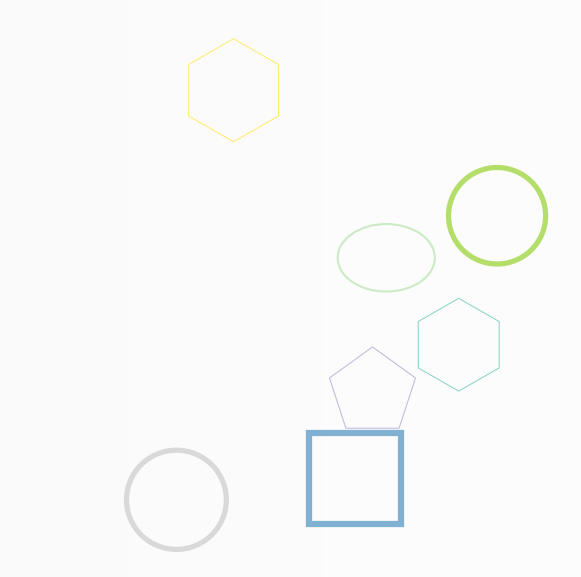[{"shape": "hexagon", "thickness": 0.5, "radius": 0.4, "center": [0.789, 0.402]}, {"shape": "pentagon", "thickness": 0.5, "radius": 0.39, "center": [0.641, 0.321]}, {"shape": "square", "thickness": 3, "radius": 0.4, "center": [0.611, 0.17]}, {"shape": "circle", "thickness": 2.5, "radius": 0.42, "center": [0.855, 0.626]}, {"shape": "circle", "thickness": 2.5, "radius": 0.43, "center": [0.304, 0.134]}, {"shape": "oval", "thickness": 1, "radius": 0.42, "center": [0.665, 0.553]}, {"shape": "hexagon", "thickness": 0.5, "radius": 0.45, "center": [0.402, 0.843]}]